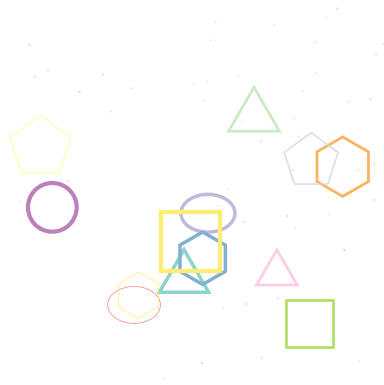[{"shape": "triangle", "thickness": 2.5, "radius": 0.37, "center": [0.478, 0.278]}, {"shape": "pentagon", "thickness": 1, "radius": 0.41, "center": [0.105, 0.618]}, {"shape": "oval", "thickness": 2.5, "radius": 0.35, "center": [0.54, 0.446]}, {"shape": "oval", "thickness": 0.5, "radius": 0.34, "center": [0.348, 0.208]}, {"shape": "hexagon", "thickness": 2.5, "radius": 0.34, "center": [0.526, 0.329]}, {"shape": "hexagon", "thickness": 2, "radius": 0.39, "center": [0.89, 0.567]}, {"shape": "square", "thickness": 2, "radius": 0.3, "center": [0.804, 0.16]}, {"shape": "triangle", "thickness": 2, "radius": 0.31, "center": [0.719, 0.29]}, {"shape": "pentagon", "thickness": 1, "radius": 0.37, "center": [0.808, 0.582]}, {"shape": "circle", "thickness": 3, "radius": 0.32, "center": [0.136, 0.461]}, {"shape": "triangle", "thickness": 2, "radius": 0.38, "center": [0.66, 0.697]}, {"shape": "square", "thickness": 3, "radius": 0.38, "center": [0.496, 0.373]}, {"shape": "hexagon", "thickness": 0.5, "radius": 0.3, "center": [0.36, 0.233]}]